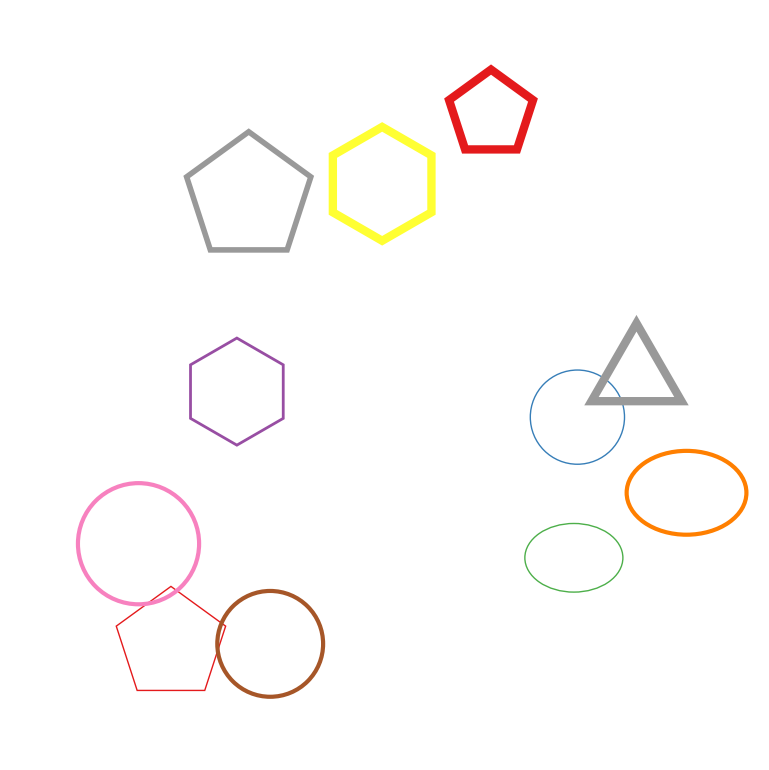[{"shape": "pentagon", "thickness": 0.5, "radius": 0.37, "center": [0.222, 0.164]}, {"shape": "pentagon", "thickness": 3, "radius": 0.29, "center": [0.638, 0.852]}, {"shape": "circle", "thickness": 0.5, "radius": 0.31, "center": [0.75, 0.458]}, {"shape": "oval", "thickness": 0.5, "radius": 0.32, "center": [0.745, 0.276]}, {"shape": "hexagon", "thickness": 1, "radius": 0.35, "center": [0.308, 0.491]}, {"shape": "oval", "thickness": 1.5, "radius": 0.39, "center": [0.892, 0.36]}, {"shape": "hexagon", "thickness": 3, "radius": 0.37, "center": [0.496, 0.761]}, {"shape": "circle", "thickness": 1.5, "radius": 0.34, "center": [0.351, 0.164]}, {"shape": "circle", "thickness": 1.5, "radius": 0.39, "center": [0.18, 0.294]}, {"shape": "triangle", "thickness": 3, "radius": 0.34, "center": [0.827, 0.513]}, {"shape": "pentagon", "thickness": 2, "radius": 0.42, "center": [0.323, 0.744]}]